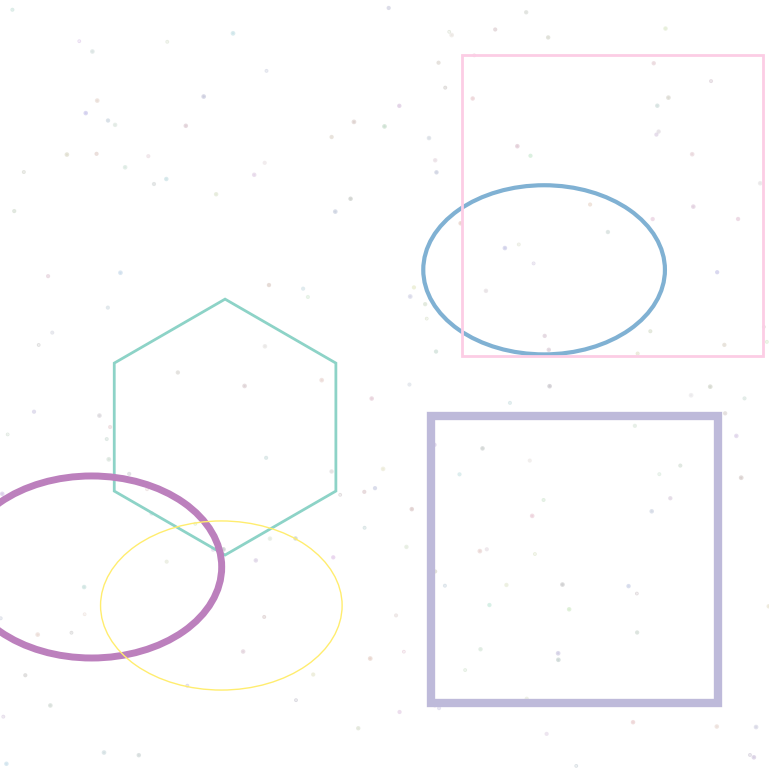[{"shape": "hexagon", "thickness": 1, "radius": 0.83, "center": [0.292, 0.445]}, {"shape": "square", "thickness": 3, "radius": 0.93, "center": [0.746, 0.273]}, {"shape": "oval", "thickness": 1.5, "radius": 0.78, "center": [0.707, 0.65]}, {"shape": "square", "thickness": 1, "radius": 0.98, "center": [0.796, 0.734]}, {"shape": "oval", "thickness": 2.5, "radius": 0.84, "center": [0.119, 0.264]}, {"shape": "oval", "thickness": 0.5, "radius": 0.78, "center": [0.287, 0.214]}]